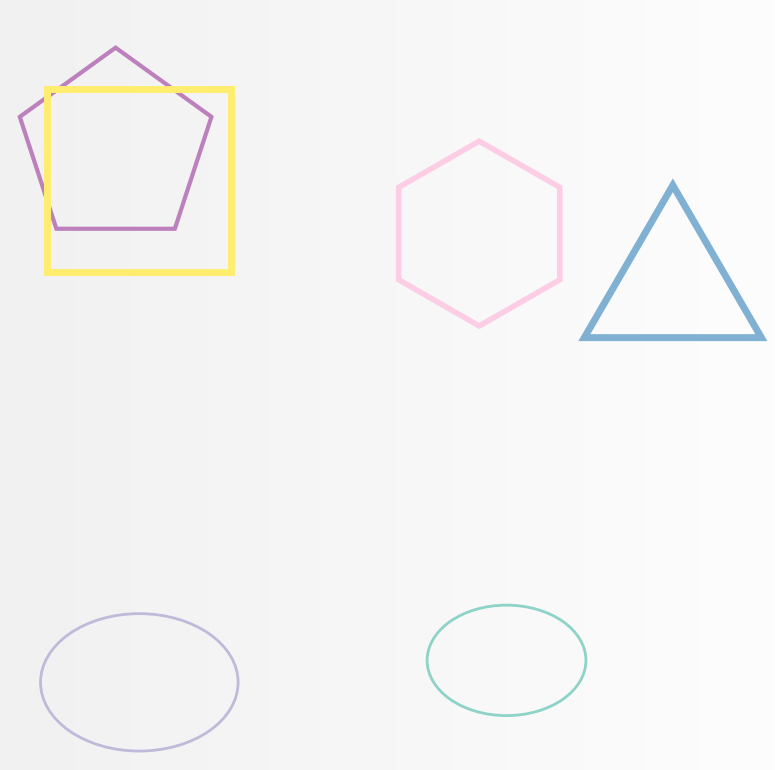[{"shape": "oval", "thickness": 1, "radius": 0.51, "center": [0.654, 0.142]}, {"shape": "oval", "thickness": 1, "radius": 0.64, "center": [0.18, 0.114]}, {"shape": "triangle", "thickness": 2.5, "radius": 0.66, "center": [0.868, 0.627]}, {"shape": "hexagon", "thickness": 2, "radius": 0.6, "center": [0.618, 0.697]}, {"shape": "pentagon", "thickness": 1.5, "radius": 0.65, "center": [0.149, 0.808]}, {"shape": "square", "thickness": 2.5, "radius": 0.59, "center": [0.179, 0.765]}]